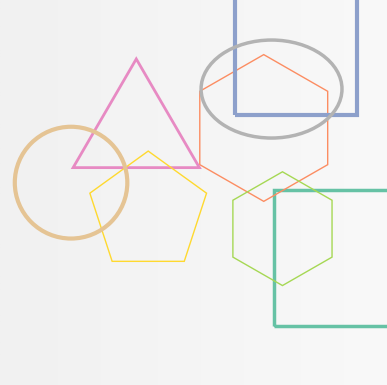[{"shape": "square", "thickness": 2.5, "radius": 0.88, "center": [0.883, 0.33]}, {"shape": "hexagon", "thickness": 1, "radius": 0.95, "center": [0.681, 0.668]}, {"shape": "square", "thickness": 3, "radius": 0.79, "center": [0.764, 0.859]}, {"shape": "triangle", "thickness": 2, "radius": 0.94, "center": [0.352, 0.659]}, {"shape": "hexagon", "thickness": 1, "radius": 0.74, "center": [0.729, 0.406]}, {"shape": "pentagon", "thickness": 1, "radius": 0.79, "center": [0.382, 0.449]}, {"shape": "circle", "thickness": 3, "radius": 0.73, "center": [0.183, 0.526]}, {"shape": "oval", "thickness": 2.5, "radius": 0.91, "center": [0.701, 0.769]}]